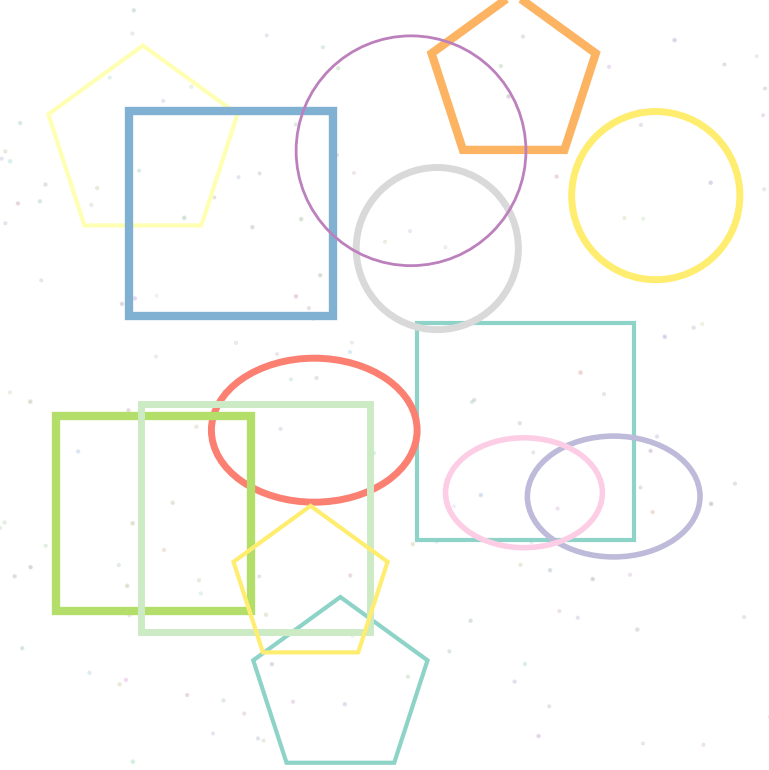[{"shape": "square", "thickness": 1.5, "radius": 0.7, "center": [0.682, 0.439]}, {"shape": "pentagon", "thickness": 1.5, "radius": 0.59, "center": [0.442, 0.106]}, {"shape": "pentagon", "thickness": 1.5, "radius": 0.65, "center": [0.186, 0.812]}, {"shape": "oval", "thickness": 2, "radius": 0.56, "center": [0.797, 0.355]}, {"shape": "oval", "thickness": 2.5, "radius": 0.67, "center": [0.408, 0.441]}, {"shape": "square", "thickness": 3, "radius": 0.66, "center": [0.3, 0.723]}, {"shape": "pentagon", "thickness": 3, "radius": 0.56, "center": [0.667, 0.896]}, {"shape": "square", "thickness": 3, "radius": 0.63, "center": [0.199, 0.333]}, {"shape": "oval", "thickness": 2, "radius": 0.51, "center": [0.68, 0.36]}, {"shape": "circle", "thickness": 2.5, "radius": 0.53, "center": [0.568, 0.677]}, {"shape": "circle", "thickness": 1, "radius": 0.75, "center": [0.534, 0.804]}, {"shape": "square", "thickness": 2.5, "radius": 0.74, "center": [0.332, 0.327]}, {"shape": "circle", "thickness": 2.5, "radius": 0.55, "center": [0.852, 0.746]}, {"shape": "pentagon", "thickness": 1.5, "radius": 0.53, "center": [0.403, 0.238]}]